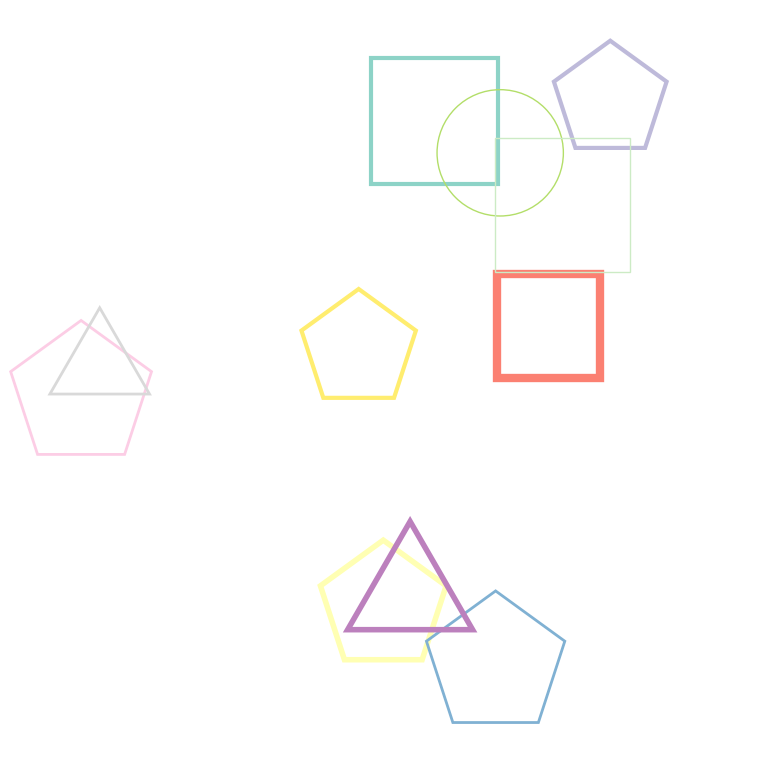[{"shape": "square", "thickness": 1.5, "radius": 0.41, "center": [0.564, 0.843]}, {"shape": "pentagon", "thickness": 2, "radius": 0.43, "center": [0.498, 0.213]}, {"shape": "pentagon", "thickness": 1.5, "radius": 0.38, "center": [0.793, 0.87]}, {"shape": "square", "thickness": 3, "radius": 0.34, "center": [0.713, 0.577]}, {"shape": "pentagon", "thickness": 1, "radius": 0.47, "center": [0.644, 0.138]}, {"shape": "circle", "thickness": 0.5, "radius": 0.41, "center": [0.65, 0.802]}, {"shape": "pentagon", "thickness": 1, "radius": 0.48, "center": [0.105, 0.488]}, {"shape": "triangle", "thickness": 1, "radius": 0.37, "center": [0.129, 0.526]}, {"shape": "triangle", "thickness": 2, "radius": 0.47, "center": [0.533, 0.229]}, {"shape": "square", "thickness": 0.5, "radius": 0.44, "center": [0.73, 0.734]}, {"shape": "pentagon", "thickness": 1.5, "radius": 0.39, "center": [0.466, 0.547]}]